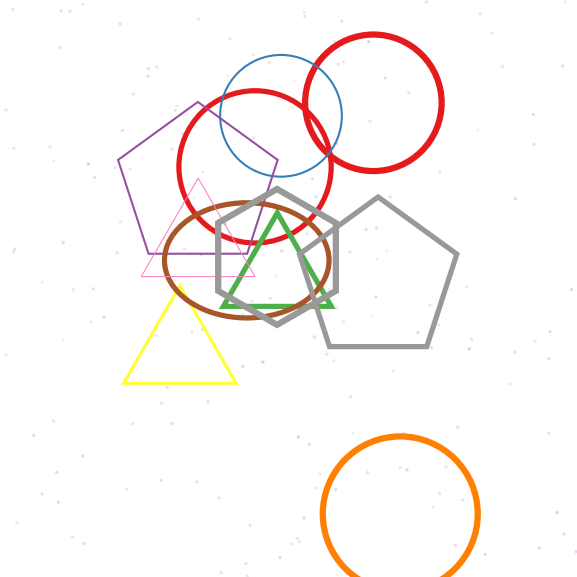[{"shape": "circle", "thickness": 2.5, "radius": 0.66, "center": [0.442, 0.71]}, {"shape": "circle", "thickness": 3, "radius": 0.59, "center": [0.647, 0.821]}, {"shape": "circle", "thickness": 1, "radius": 0.53, "center": [0.487, 0.799]}, {"shape": "triangle", "thickness": 2.5, "radius": 0.54, "center": [0.48, 0.523]}, {"shape": "pentagon", "thickness": 1, "radius": 0.73, "center": [0.343, 0.677]}, {"shape": "circle", "thickness": 3, "radius": 0.67, "center": [0.693, 0.109]}, {"shape": "triangle", "thickness": 1.5, "radius": 0.56, "center": [0.311, 0.392]}, {"shape": "oval", "thickness": 2.5, "radius": 0.71, "center": [0.427, 0.548]}, {"shape": "triangle", "thickness": 0.5, "radius": 0.57, "center": [0.343, 0.577]}, {"shape": "pentagon", "thickness": 2.5, "radius": 0.72, "center": [0.655, 0.515]}, {"shape": "hexagon", "thickness": 3, "radius": 0.59, "center": [0.48, 0.554]}]